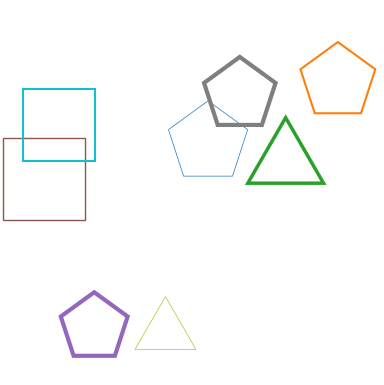[{"shape": "pentagon", "thickness": 0.5, "radius": 0.54, "center": [0.54, 0.63]}, {"shape": "pentagon", "thickness": 1.5, "radius": 0.51, "center": [0.878, 0.789]}, {"shape": "triangle", "thickness": 2.5, "radius": 0.57, "center": [0.742, 0.581]}, {"shape": "pentagon", "thickness": 3, "radius": 0.46, "center": [0.245, 0.15]}, {"shape": "square", "thickness": 1, "radius": 0.53, "center": [0.114, 0.535]}, {"shape": "pentagon", "thickness": 3, "radius": 0.49, "center": [0.623, 0.754]}, {"shape": "triangle", "thickness": 0.5, "radius": 0.46, "center": [0.43, 0.138]}, {"shape": "square", "thickness": 1.5, "radius": 0.47, "center": [0.152, 0.675]}]